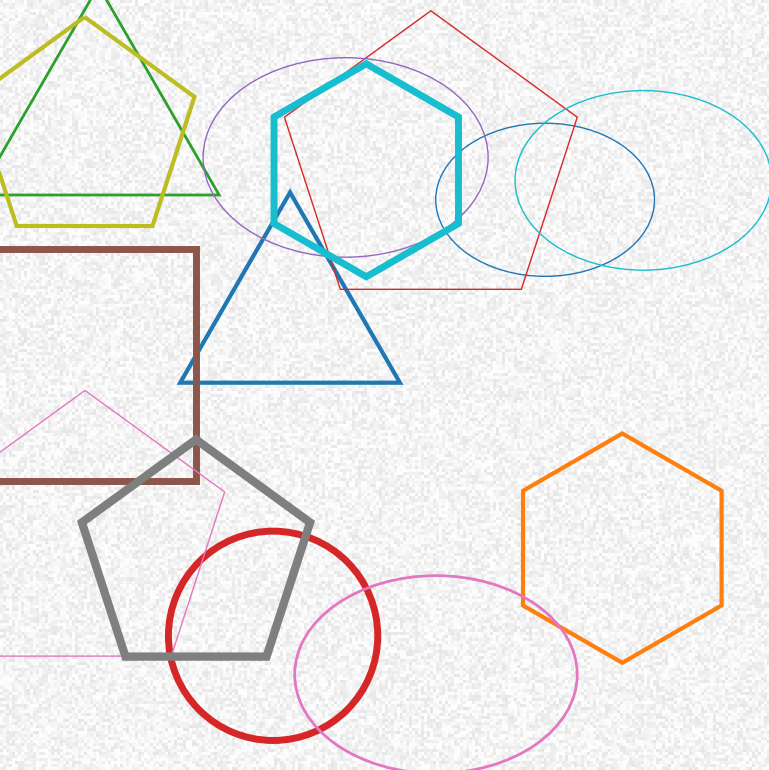[{"shape": "oval", "thickness": 0.5, "radius": 0.71, "center": [0.708, 0.741]}, {"shape": "triangle", "thickness": 1.5, "radius": 0.82, "center": [0.377, 0.585]}, {"shape": "hexagon", "thickness": 1.5, "radius": 0.74, "center": [0.808, 0.288]}, {"shape": "triangle", "thickness": 1, "radius": 0.91, "center": [0.128, 0.837]}, {"shape": "circle", "thickness": 2.5, "radius": 0.68, "center": [0.355, 0.174]}, {"shape": "pentagon", "thickness": 0.5, "radius": 1.0, "center": [0.56, 0.786]}, {"shape": "oval", "thickness": 0.5, "radius": 0.93, "center": [0.449, 0.796]}, {"shape": "square", "thickness": 2.5, "radius": 0.75, "center": [0.105, 0.526]}, {"shape": "oval", "thickness": 1, "radius": 0.92, "center": [0.566, 0.124]}, {"shape": "pentagon", "thickness": 0.5, "radius": 0.95, "center": [0.11, 0.302]}, {"shape": "pentagon", "thickness": 3, "radius": 0.78, "center": [0.255, 0.273]}, {"shape": "pentagon", "thickness": 1.5, "radius": 0.75, "center": [0.11, 0.828]}, {"shape": "oval", "thickness": 0.5, "radius": 0.83, "center": [0.836, 0.766]}, {"shape": "hexagon", "thickness": 2.5, "radius": 0.69, "center": [0.476, 0.779]}]